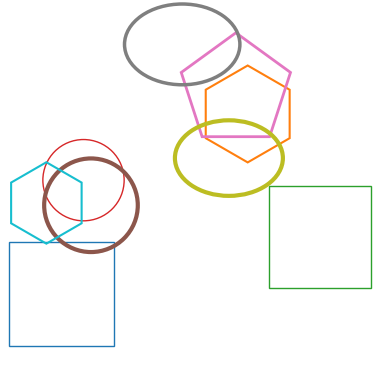[{"shape": "square", "thickness": 1, "radius": 0.68, "center": [0.16, 0.237]}, {"shape": "hexagon", "thickness": 1.5, "radius": 0.63, "center": [0.643, 0.704]}, {"shape": "square", "thickness": 1, "radius": 0.66, "center": [0.832, 0.385]}, {"shape": "circle", "thickness": 1, "radius": 0.53, "center": [0.217, 0.532]}, {"shape": "circle", "thickness": 3, "radius": 0.61, "center": [0.236, 0.467]}, {"shape": "pentagon", "thickness": 2, "radius": 0.75, "center": [0.613, 0.766]}, {"shape": "oval", "thickness": 2.5, "radius": 0.75, "center": [0.473, 0.885]}, {"shape": "oval", "thickness": 3, "radius": 0.7, "center": [0.595, 0.589]}, {"shape": "hexagon", "thickness": 1.5, "radius": 0.53, "center": [0.12, 0.473]}]